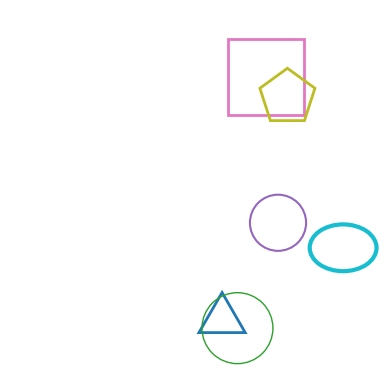[{"shape": "triangle", "thickness": 2, "radius": 0.35, "center": [0.577, 0.171]}, {"shape": "circle", "thickness": 1, "radius": 0.46, "center": [0.617, 0.148]}, {"shape": "circle", "thickness": 1.5, "radius": 0.36, "center": [0.722, 0.421]}, {"shape": "square", "thickness": 2, "radius": 0.5, "center": [0.691, 0.8]}, {"shape": "pentagon", "thickness": 2, "radius": 0.38, "center": [0.747, 0.748]}, {"shape": "oval", "thickness": 3, "radius": 0.43, "center": [0.891, 0.356]}]